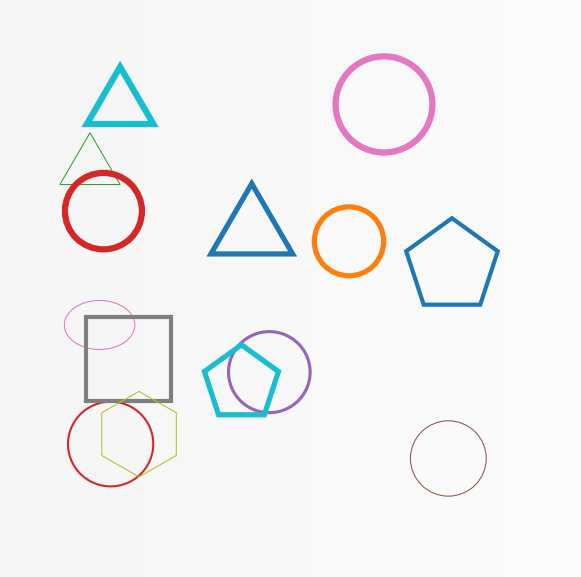[{"shape": "triangle", "thickness": 2.5, "radius": 0.41, "center": [0.433, 0.6]}, {"shape": "pentagon", "thickness": 2, "radius": 0.41, "center": [0.778, 0.539]}, {"shape": "circle", "thickness": 2.5, "radius": 0.3, "center": [0.6, 0.581]}, {"shape": "triangle", "thickness": 0.5, "radius": 0.3, "center": [0.155, 0.709]}, {"shape": "circle", "thickness": 1, "radius": 0.37, "center": [0.19, 0.23]}, {"shape": "circle", "thickness": 3, "radius": 0.33, "center": [0.178, 0.634]}, {"shape": "circle", "thickness": 1.5, "radius": 0.35, "center": [0.463, 0.355]}, {"shape": "circle", "thickness": 0.5, "radius": 0.33, "center": [0.771, 0.205]}, {"shape": "circle", "thickness": 3, "radius": 0.42, "center": [0.661, 0.818]}, {"shape": "oval", "thickness": 0.5, "radius": 0.3, "center": [0.171, 0.436]}, {"shape": "square", "thickness": 2, "radius": 0.36, "center": [0.221, 0.377]}, {"shape": "hexagon", "thickness": 0.5, "radius": 0.37, "center": [0.239, 0.247]}, {"shape": "triangle", "thickness": 3, "radius": 0.33, "center": [0.207, 0.817]}, {"shape": "pentagon", "thickness": 2.5, "radius": 0.33, "center": [0.415, 0.335]}]